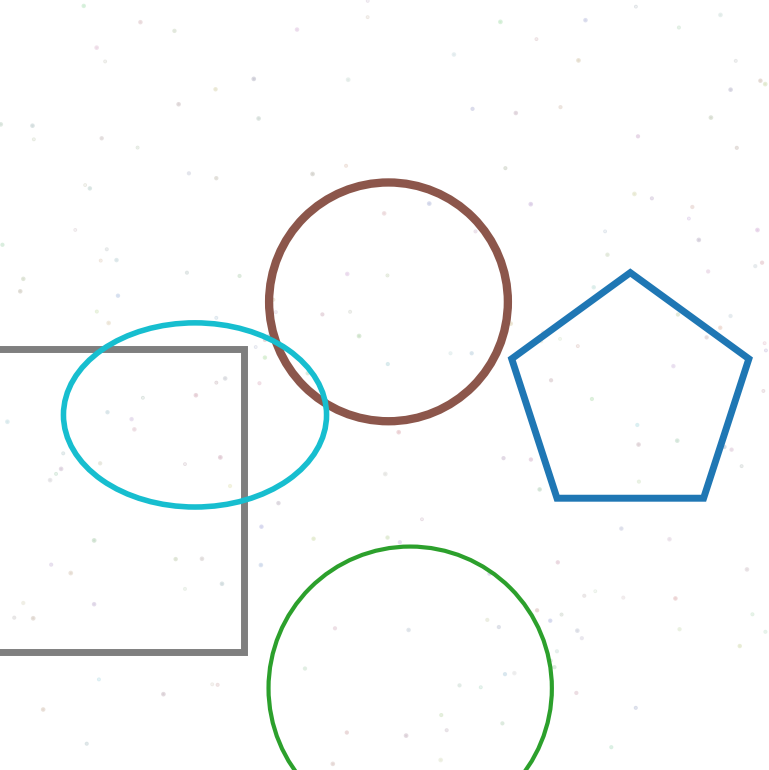[{"shape": "pentagon", "thickness": 2.5, "radius": 0.81, "center": [0.819, 0.484]}, {"shape": "circle", "thickness": 1.5, "radius": 0.92, "center": [0.533, 0.106]}, {"shape": "circle", "thickness": 3, "radius": 0.78, "center": [0.505, 0.608]}, {"shape": "square", "thickness": 2.5, "radius": 0.98, "center": [0.12, 0.35]}, {"shape": "oval", "thickness": 2, "radius": 0.85, "center": [0.253, 0.461]}]